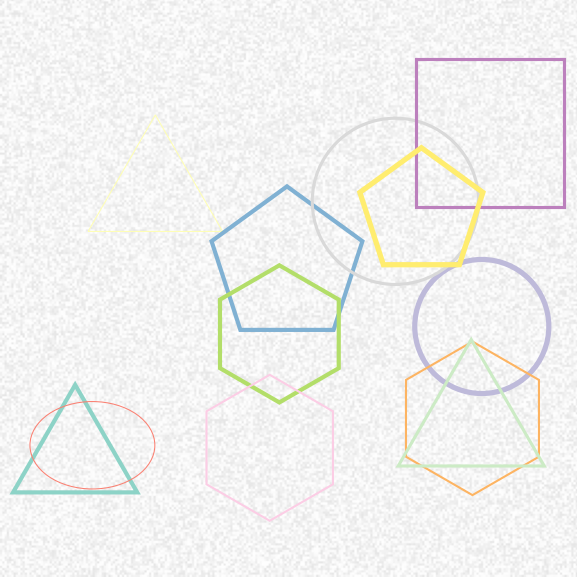[{"shape": "triangle", "thickness": 2, "radius": 0.62, "center": [0.13, 0.209]}, {"shape": "triangle", "thickness": 0.5, "radius": 0.67, "center": [0.269, 0.666]}, {"shape": "circle", "thickness": 2.5, "radius": 0.58, "center": [0.834, 0.434]}, {"shape": "oval", "thickness": 0.5, "radius": 0.54, "center": [0.16, 0.228]}, {"shape": "pentagon", "thickness": 2, "radius": 0.69, "center": [0.497, 0.539]}, {"shape": "hexagon", "thickness": 1, "radius": 0.66, "center": [0.818, 0.275]}, {"shape": "hexagon", "thickness": 2, "radius": 0.59, "center": [0.484, 0.421]}, {"shape": "hexagon", "thickness": 1, "radius": 0.63, "center": [0.467, 0.224]}, {"shape": "circle", "thickness": 1.5, "radius": 0.72, "center": [0.685, 0.65]}, {"shape": "square", "thickness": 1.5, "radius": 0.64, "center": [0.849, 0.769]}, {"shape": "triangle", "thickness": 1.5, "radius": 0.73, "center": [0.816, 0.265]}, {"shape": "pentagon", "thickness": 2.5, "radius": 0.56, "center": [0.73, 0.631]}]